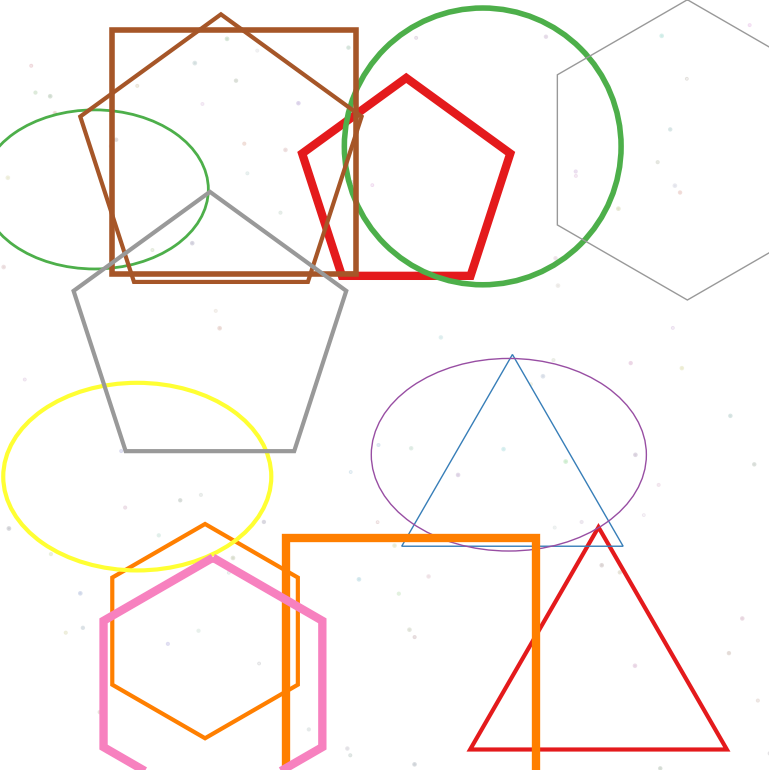[{"shape": "pentagon", "thickness": 3, "radius": 0.71, "center": [0.528, 0.757]}, {"shape": "triangle", "thickness": 1.5, "radius": 0.96, "center": [0.777, 0.123]}, {"shape": "triangle", "thickness": 0.5, "radius": 0.83, "center": [0.665, 0.374]}, {"shape": "oval", "thickness": 1, "radius": 0.74, "center": [0.123, 0.754]}, {"shape": "circle", "thickness": 2, "radius": 0.9, "center": [0.627, 0.81]}, {"shape": "oval", "thickness": 0.5, "radius": 0.89, "center": [0.661, 0.409]}, {"shape": "square", "thickness": 3, "radius": 0.81, "center": [0.534, 0.138]}, {"shape": "hexagon", "thickness": 1.5, "radius": 0.7, "center": [0.266, 0.18]}, {"shape": "oval", "thickness": 1.5, "radius": 0.87, "center": [0.178, 0.381]}, {"shape": "square", "thickness": 2, "radius": 0.79, "center": [0.304, 0.802]}, {"shape": "pentagon", "thickness": 1.5, "radius": 0.96, "center": [0.287, 0.789]}, {"shape": "hexagon", "thickness": 3, "radius": 0.82, "center": [0.277, 0.112]}, {"shape": "pentagon", "thickness": 1.5, "radius": 0.93, "center": [0.273, 0.565]}, {"shape": "hexagon", "thickness": 0.5, "radius": 0.97, "center": [0.893, 0.805]}]